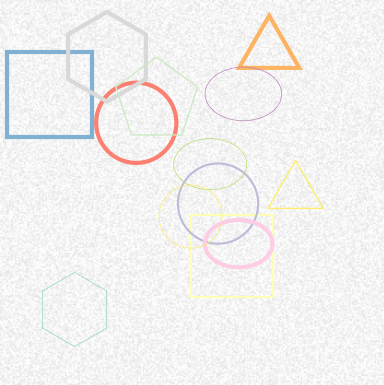[{"shape": "hexagon", "thickness": 0.5, "radius": 0.48, "center": [0.194, 0.196]}, {"shape": "square", "thickness": 1.5, "radius": 0.53, "center": [0.602, 0.336]}, {"shape": "circle", "thickness": 1.5, "radius": 0.52, "center": [0.566, 0.471]}, {"shape": "circle", "thickness": 3, "radius": 0.52, "center": [0.354, 0.681]}, {"shape": "square", "thickness": 3, "radius": 0.55, "center": [0.128, 0.754]}, {"shape": "triangle", "thickness": 3, "radius": 0.45, "center": [0.699, 0.869]}, {"shape": "oval", "thickness": 0.5, "radius": 0.47, "center": [0.546, 0.574]}, {"shape": "oval", "thickness": 3, "radius": 0.44, "center": [0.62, 0.367]}, {"shape": "hexagon", "thickness": 3, "radius": 0.58, "center": [0.278, 0.853]}, {"shape": "oval", "thickness": 0.5, "radius": 0.5, "center": [0.632, 0.756]}, {"shape": "pentagon", "thickness": 1, "radius": 0.56, "center": [0.407, 0.74]}, {"shape": "circle", "thickness": 0.5, "radius": 0.41, "center": [0.495, 0.438]}, {"shape": "triangle", "thickness": 1, "radius": 0.42, "center": [0.768, 0.5]}]